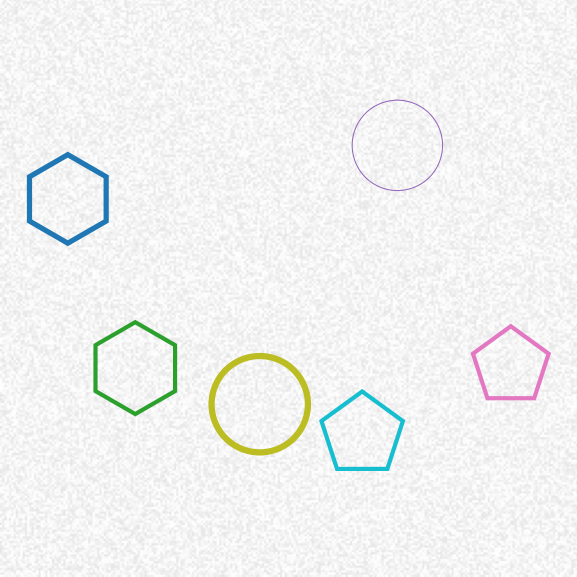[{"shape": "hexagon", "thickness": 2.5, "radius": 0.38, "center": [0.117, 0.655]}, {"shape": "hexagon", "thickness": 2, "radius": 0.4, "center": [0.234, 0.362]}, {"shape": "circle", "thickness": 0.5, "radius": 0.39, "center": [0.688, 0.747]}, {"shape": "pentagon", "thickness": 2, "radius": 0.34, "center": [0.885, 0.365]}, {"shape": "circle", "thickness": 3, "radius": 0.42, "center": [0.45, 0.299]}, {"shape": "pentagon", "thickness": 2, "radius": 0.37, "center": [0.627, 0.247]}]